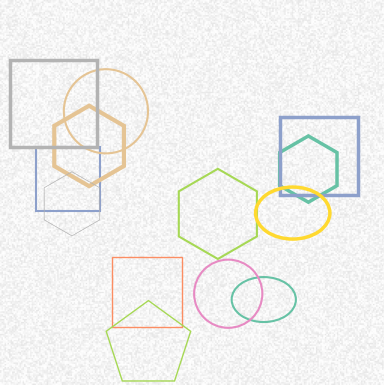[{"shape": "hexagon", "thickness": 2.5, "radius": 0.43, "center": [0.801, 0.561]}, {"shape": "oval", "thickness": 1.5, "radius": 0.42, "center": [0.685, 0.222]}, {"shape": "square", "thickness": 1, "radius": 0.45, "center": [0.381, 0.242]}, {"shape": "square", "thickness": 1.5, "radius": 0.42, "center": [0.176, 0.534]}, {"shape": "square", "thickness": 2.5, "radius": 0.51, "center": [0.828, 0.595]}, {"shape": "circle", "thickness": 1.5, "radius": 0.44, "center": [0.593, 0.237]}, {"shape": "hexagon", "thickness": 1.5, "radius": 0.59, "center": [0.566, 0.444]}, {"shape": "pentagon", "thickness": 1, "radius": 0.58, "center": [0.386, 0.104]}, {"shape": "oval", "thickness": 2.5, "radius": 0.48, "center": [0.76, 0.447]}, {"shape": "hexagon", "thickness": 3, "radius": 0.52, "center": [0.231, 0.621]}, {"shape": "circle", "thickness": 1.5, "radius": 0.55, "center": [0.275, 0.711]}, {"shape": "square", "thickness": 2.5, "radius": 0.57, "center": [0.14, 0.731]}, {"shape": "hexagon", "thickness": 0.5, "radius": 0.42, "center": [0.187, 0.471]}]